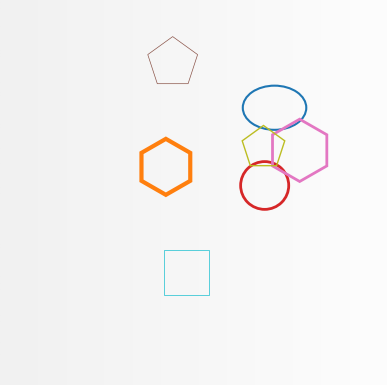[{"shape": "oval", "thickness": 1.5, "radius": 0.41, "center": [0.708, 0.72]}, {"shape": "hexagon", "thickness": 3, "radius": 0.36, "center": [0.428, 0.567]}, {"shape": "circle", "thickness": 2, "radius": 0.31, "center": [0.683, 0.518]}, {"shape": "pentagon", "thickness": 0.5, "radius": 0.34, "center": [0.446, 0.837]}, {"shape": "hexagon", "thickness": 2, "radius": 0.4, "center": [0.773, 0.61]}, {"shape": "pentagon", "thickness": 1, "radius": 0.29, "center": [0.68, 0.616]}, {"shape": "square", "thickness": 0.5, "radius": 0.29, "center": [0.482, 0.292]}]